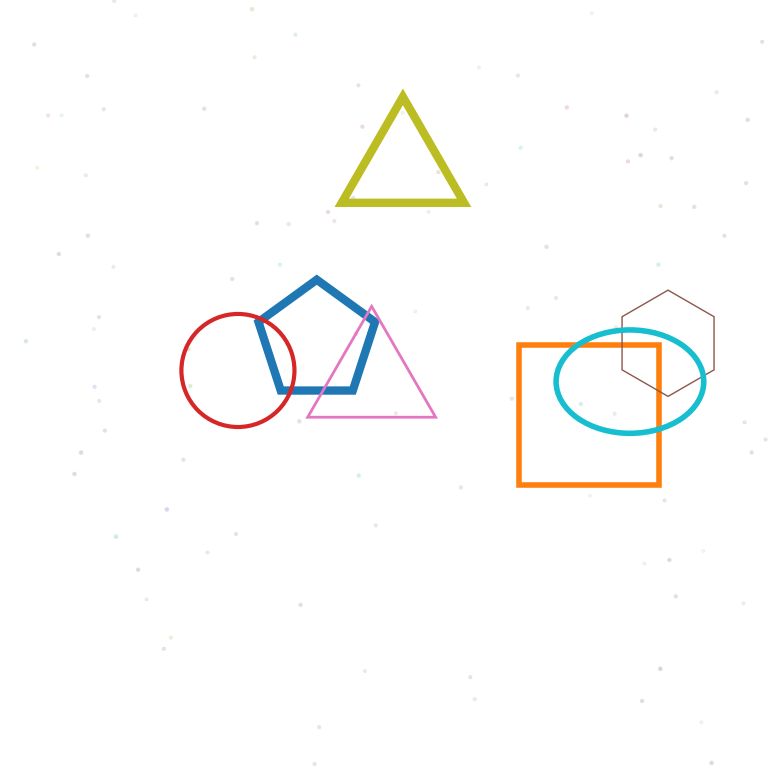[{"shape": "pentagon", "thickness": 3, "radius": 0.4, "center": [0.411, 0.557]}, {"shape": "square", "thickness": 2, "radius": 0.45, "center": [0.765, 0.461]}, {"shape": "circle", "thickness": 1.5, "radius": 0.37, "center": [0.309, 0.519]}, {"shape": "hexagon", "thickness": 0.5, "radius": 0.34, "center": [0.868, 0.554]}, {"shape": "triangle", "thickness": 1, "radius": 0.48, "center": [0.483, 0.506]}, {"shape": "triangle", "thickness": 3, "radius": 0.46, "center": [0.523, 0.782]}, {"shape": "oval", "thickness": 2, "radius": 0.48, "center": [0.818, 0.504]}]